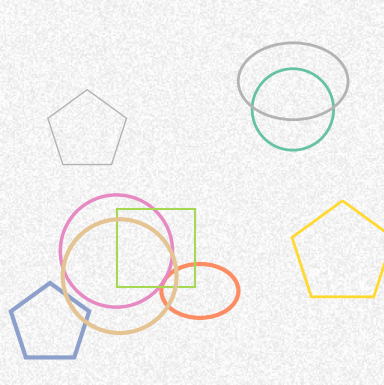[{"shape": "circle", "thickness": 2, "radius": 0.53, "center": [0.761, 0.716]}, {"shape": "oval", "thickness": 3, "radius": 0.5, "center": [0.519, 0.244]}, {"shape": "pentagon", "thickness": 3, "radius": 0.54, "center": [0.13, 0.158]}, {"shape": "circle", "thickness": 2.5, "radius": 0.73, "center": [0.302, 0.348]}, {"shape": "square", "thickness": 1.5, "radius": 0.5, "center": [0.405, 0.356]}, {"shape": "pentagon", "thickness": 2, "radius": 0.69, "center": [0.89, 0.341]}, {"shape": "circle", "thickness": 3, "radius": 0.74, "center": [0.311, 0.283]}, {"shape": "pentagon", "thickness": 1, "radius": 0.54, "center": [0.226, 0.66]}, {"shape": "oval", "thickness": 2, "radius": 0.71, "center": [0.761, 0.789]}]